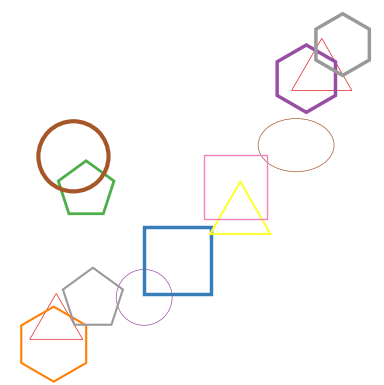[{"shape": "triangle", "thickness": 0.5, "radius": 0.45, "center": [0.836, 0.81]}, {"shape": "triangle", "thickness": 0.5, "radius": 0.4, "center": [0.146, 0.158]}, {"shape": "square", "thickness": 2.5, "radius": 0.43, "center": [0.461, 0.323]}, {"shape": "pentagon", "thickness": 2, "radius": 0.38, "center": [0.224, 0.506]}, {"shape": "circle", "thickness": 0.5, "radius": 0.36, "center": [0.375, 0.228]}, {"shape": "hexagon", "thickness": 2.5, "radius": 0.44, "center": [0.796, 0.796]}, {"shape": "hexagon", "thickness": 1.5, "radius": 0.49, "center": [0.14, 0.106]}, {"shape": "triangle", "thickness": 1.5, "radius": 0.45, "center": [0.624, 0.438]}, {"shape": "circle", "thickness": 3, "radius": 0.46, "center": [0.191, 0.594]}, {"shape": "oval", "thickness": 0.5, "radius": 0.49, "center": [0.769, 0.623]}, {"shape": "square", "thickness": 1, "radius": 0.41, "center": [0.612, 0.514]}, {"shape": "pentagon", "thickness": 1.5, "radius": 0.41, "center": [0.241, 0.223]}, {"shape": "hexagon", "thickness": 2.5, "radius": 0.4, "center": [0.89, 0.884]}]